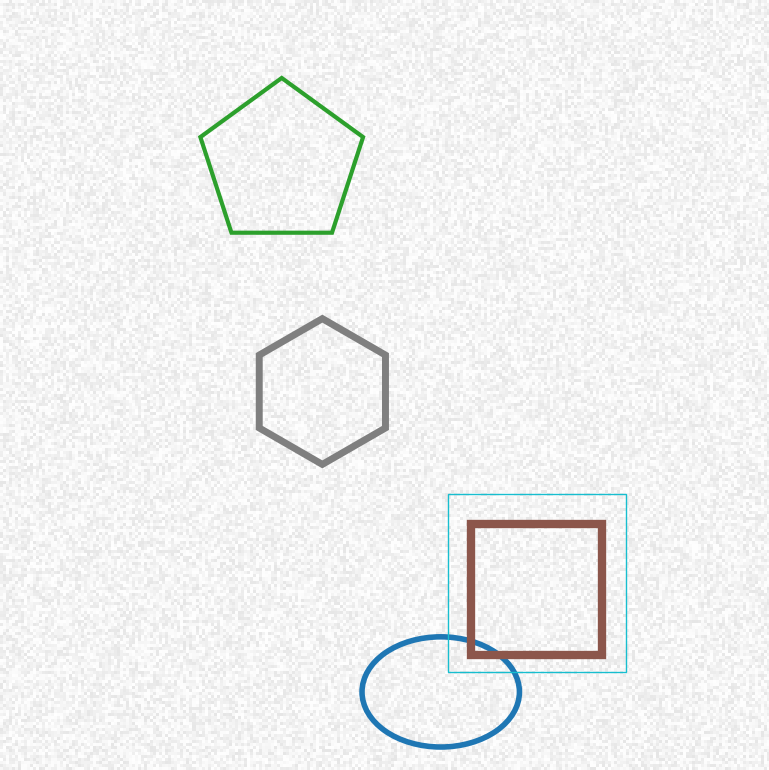[{"shape": "oval", "thickness": 2, "radius": 0.51, "center": [0.572, 0.101]}, {"shape": "pentagon", "thickness": 1.5, "radius": 0.56, "center": [0.366, 0.788]}, {"shape": "square", "thickness": 3, "radius": 0.42, "center": [0.696, 0.235]}, {"shape": "hexagon", "thickness": 2.5, "radius": 0.47, "center": [0.419, 0.492]}, {"shape": "square", "thickness": 0.5, "radius": 0.58, "center": [0.697, 0.243]}]